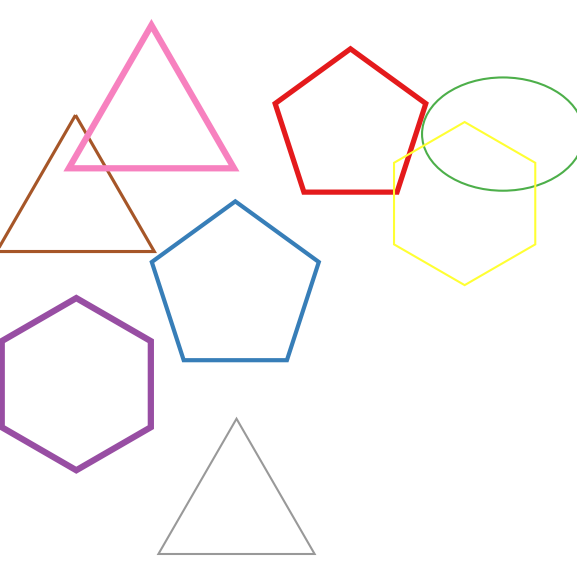[{"shape": "pentagon", "thickness": 2.5, "radius": 0.69, "center": [0.607, 0.777]}, {"shape": "pentagon", "thickness": 2, "radius": 0.76, "center": [0.407, 0.498]}, {"shape": "oval", "thickness": 1, "radius": 0.7, "center": [0.871, 0.767]}, {"shape": "hexagon", "thickness": 3, "radius": 0.75, "center": [0.132, 0.334]}, {"shape": "hexagon", "thickness": 1, "radius": 0.71, "center": [0.805, 0.647]}, {"shape": "triangle", "thickness": 1.5, "radius": 0.79, "center": [0.131, 0.642]}, {"shape": "triangle", "thickness": 3, "radius": 0.83, "center": [0.262, 0.79]}, {"shape": "triangle", "thickness": 1, "radius": 0.78, "center": [0.41, 0.118]}]